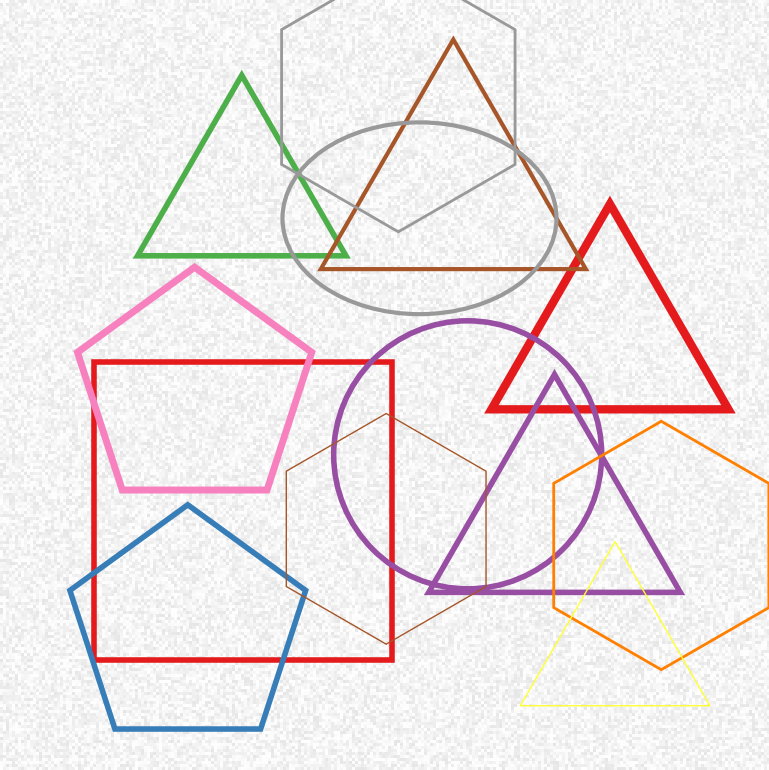[{"shape": "triangle", "thickness": 3, "radius": 0.89, "center": [0.792, 0.557]}, {"shape": "square", "thickness": 2, "radius": 0.97, "center": [0.316, 0.337]}, {"shape": "pentagon", "thickness": 2, "radius": 0.8, "center": [0.244, 0.183]}, {"shape": "triangle", "thickness": 2, "radius": 0.78, "center": [0.314, 0.746]}, {"shape": "triangle", "thickness": 2, "radius": 0.94, "center": [0.72, 0.325]}, {"shape": "circle", "thickness": 2, "radius": 0.87, "center": [0.607, 0.409]}, {"shape": "hexagon", "thickness": 1, "radius": 0.81, "center": [0.859, 0.292]}, {"shape": "triangle", "thickness": 0.5, "radius": 0.71, "center": [0.799, 0.155]}, {"shape": "triangle", "thickness": 1.5, "radius": 0.99, "center": [0.589, 0.75]}, {"shape": "hexagon", "thickness": 0.5, "radius": 0.75, "center": [0.502, 0.313]}, {"shape": "pentagon", "thickness": 2.5, "radius": 0.8, "center": [0.253, 0.493]}, {"shape": "oval", "thickness": 1.5, "radius": 0.89, "center": [0.545, 0.717]}, {"shape": "hexagon", "thickness": 1, "radius": 0.88, "center": [0.517, 0.874]}]